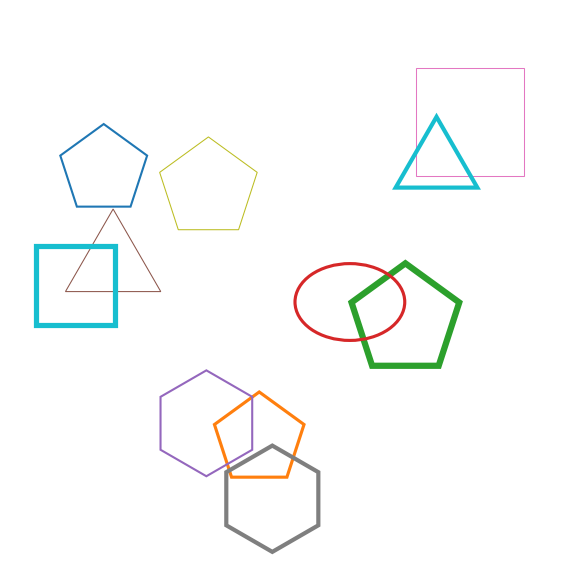[{"shape": "pentagon", "thickness": 1, "radius": 0.4, "center": [0.18, 0.705]}, {"shape": "pentagon", "thickness": 1.5, "radius": 0.41, "center": [0.449, 0.239]}, {"shape": "pentagon", "thickness": 3, "radius": 0.49, "center": [0.702, 0.445]}, {"shape": "oval", "thickness": 1.5, "radius": 0.48, "center": [0.606, 0.476]}, {"shape": "hexagon", "thickness": 1, "radius": 0.46, "center": [0.357, 0.266]}, {"shape": "triangle", "thickness": 0.5, "radius": 0.48, "center": [0.196, 0.542]}, {"shape": "square", "thickness": 0.5, "radius": 0.47, "center": [0.814, 0.788]}, {"shape": "hexagon", "thickness": 2, "radius": 0.46, "center": [0.472, 0.136]}, {"shape": "pentagon", "thickness": 0.5, "radius": 0.44, "center": [0.361, 0.673]}, {"shape": "square", "thickness": 2.5, "radius": 0.34, "center": [0.131, 0.505]}, {"shape": "triangle", "thickness": 2, "radius": 0.41, "center": [0.756, 0.715]}]